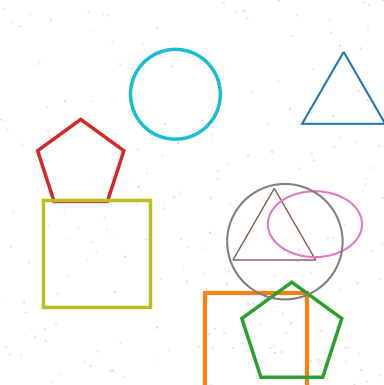[{"shape": "triangle", "thickness": 1.5, "radius": 0.62, "center": [0.893, 0.741]}, {"shape": "square", "thickness": 3, "radius": 0.66, "center": [0.666, 0.108]}, {"shape": "pentagon", "thickness": 2.5, "radius": 0.68, "center": [0.758, 0.131]}, {"shape": "pentagon", "thickness": 2.5, "radius": 0.59, "center": [0.21, 0.572]}, {"shape": "triangle", "thickness": 1, "radius": 0.62, "center": [0.712, 0.387]}, {"shape": "oval", "thickness": 1.5, "radius": 0.61, "center": [0.818, 0.418]}, {"shape": "circle", "thickness": 1.5, "radius": 0.75, "center": [0.74, 0.372]}, {"shape": "square", "thickness": 2.5, "radius": 0.69, "center": [0.25, 0.341]}, {"shape": "circle", "thickness": 2.5, "radius": 0.58, "center": [0.456, 0.755]}]